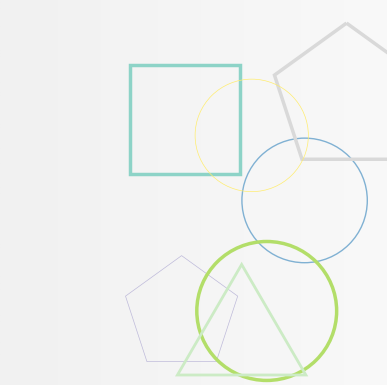[{"shape": "square", "thickness": 2.5, "radius": 0.71, "center": [0.477, 0.689]}, {"shape": "pentagon", "thickness": 0.5, "radius": 0.76, "center": [0.469, 0.184]}, {"shape": "circle", "thickness": 1, "radius": 0.81, "center": [0.786, 0.479]}, {"shape": "circle", "thickness": 2.5, "radius": 0.9, "center": [0.688, 0.192]}, {"shape": "pentagon", "thickness": 2.5, "radius": 0.98, "center": [0.894, 0.744]}, {"shape": "triangle", "thickness": 2, "radius": 0.96, "center": [0.624, 0.122]}, {"shape": "circle", "thickness": 0.5, "radius": 0.73, "center": [0.65, 0.648]}]